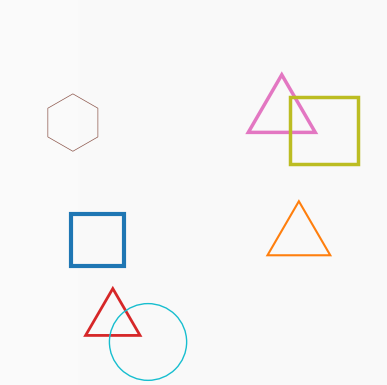[{"shape": "square", "thickness": 3, "radius": 0.34, "center": [0.252, 0.377]}, {"shape": "triangle", "thickness": 1.5, "radius": 0.47, "center": [0.771, 0.384]}, {"shape": "triangle", "thickness": 2, "radius": 0.41, "center": [0.291, 0.169]}, {"shape": "hexagon", "thickness": 0.5, "radius": 0.37, "center": [0.188, 0.682]}, {"shape": "triangle", "thickness": 2.5, "radius": 0.5, "center": [0.727, 0.706]}, {"shape": "square", "thickness": 2.5, "radius": 0.44, "center": [0.836, 0.66]}, {"shape": "circle", "thickness": 1, "radius": 0.5, "center": [0.382, 0.112]}]